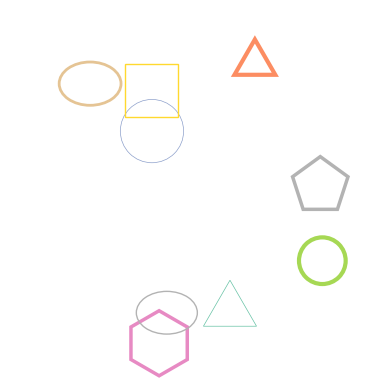[{"shape": "triangle", "thickness": 0.5, "radius": 0.4, "center": [0.597, 0.193]}, {"shape": "triangle", "thickness": 3, "radius": 0.31, "center": [0.662, 0.836]}, {"shape": "circle", "thickness": 0.5, "radius": 0.41, "center": [0.395, 0.659]}, {"shape": "hexagon", "thickness": 2.5, "radius": 0.42, "center": [0.413, 0.108]}, {"shape": "circle", "thickness": 3, "radius": 0.3, "center": [0.837, 0.323]}, {"shape": "square", "thickness": 1, "radius": 0.35, "center": [0.394, 0.765]}, {"shape": "oval", "thickness": 2, "radius": 0.4, "center": [0.234, 0.783]}, {"shape": "oval", "thickness": 1, "radius": 0.4, "center": [0.433, 0.188]}, {"shape": "pentagon", "thickness": 2.5, "radius": 0.38, "center": [0.832, 0.517]}]